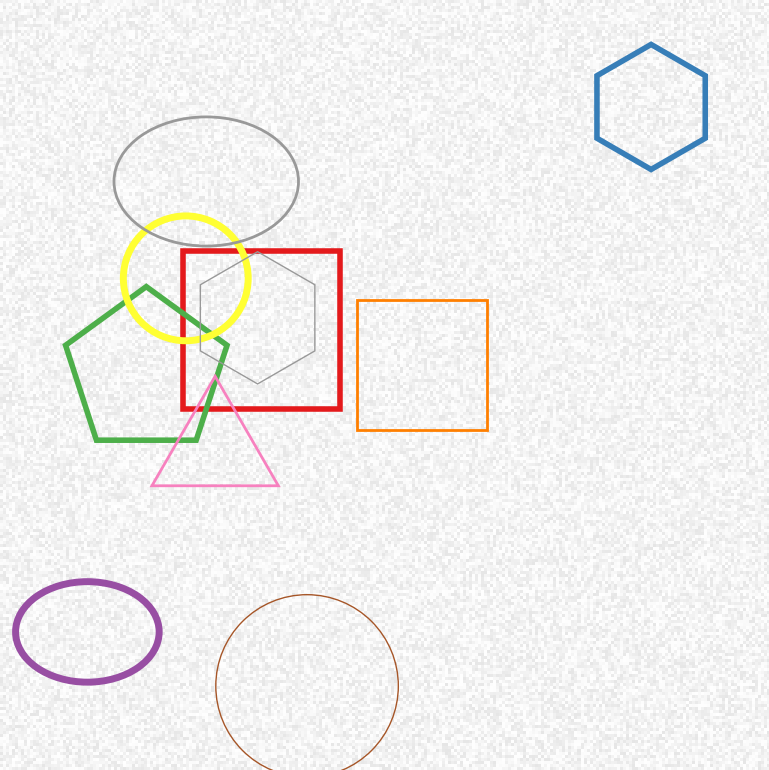[{"shape": "square", "thickness": 2, "radius": 0.51, "center": [0.34, 0.571]}, {"shape": "hexagon", "thickness": 2, "radius": 0.41, "center": [0.846, 0.861]}, {"shape": "pentagon", "thickness": 2, "radius": 0.55, "center": [0.19, 0.517]}, {"shape": "oval", "thickness": 2.5, "radius": 0.47, "center": [0.113, 0.179]}, {"shape": "square", "thickness": 1, "radius": 0.42, "center": [0.548, 0.526]}, {"shape": "circle", "thickness": 2.5, "radius": 0.41, "center": [0.241, 0.639]}, {"shape": "circle", "thickness": 0.5, "radius": 0.59, "center": [0.399, 0.109]}, {"shape": "triangle", "thickness": 1, "radius": 0.47, "center": [0.279, 0.417]}, {"shape": "hexagon", "thickness": 0.5, "radius": 0.43, "center": [0.335, 0.587]}, {"shape": "oval", "thickness": 1, "radius": 0.6, "center": [0.268, 0.764]}]